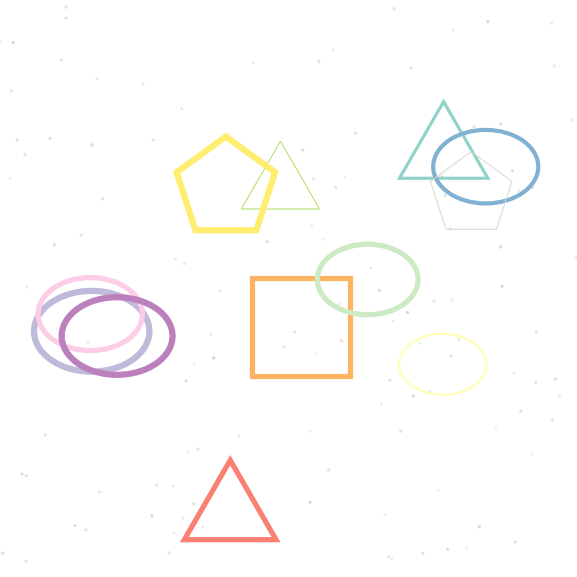[{"shape": "triangle", "thickness": 1.5, "radius": 0.44, "center": [0.768, 0.735]}, {"shape": "oval", "thickness": 1, "radius": 0.38, "center": [0.767, 0.368]}, {"shape": "oval", "thickness": 3, "radius": 0.5, "center": [0.159, 0.426]}, {"shape": "triangle", "thickness": 2.5, "radius": 0.46, "center": [0.399, 0.11]}, {"shape": "oval", "thickness": 2, "radius": 0.45, "center": [0.841, 0.711]}, {"shape": "square", "thickness": 2.5, "radius": 0.42, "center": [0.521, 0.433]}, {"shape": "triangle", "thickness": 0.5, "radius": 0.39, "center": [0.486, 0.676]}, {"shape": "oval", "thickness": 2.5, "radius": 0.45, "center": [0.156, 0.455]}, {"shape": "pentagon", "thickness": 0.5, "radius": 0.37, "center": [0.816, 0.662]}, {"shape": "oval", "thickness": 3, "radius": 0.48, "center": [0.203, 0.417]}, {"shape": "oval", "thickness": 2.5, "radius": 0.44, "center": [0.637, 0.515]}, {"shape": "pentagon", "thickness": 3, "radius": 0.45, "center": [0.391, 0.673]}]